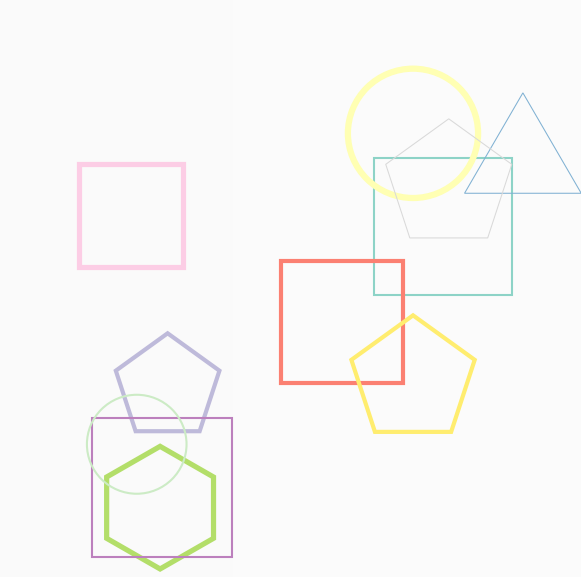[{"shape": "square", "thickness": 1, "radius": 0.6, "center": [0.762, 0.607]}, {"shape": "circle", "thickness": 3, "radius": 0.56, "center": [0.711, 0.768]}, {"shape": "pentagon", "thickness": 2, "radius": 0.47, "center": [0.288, 0.328]}, {"shape": "square", "thickness": 2, "radius": 0.53, "center": [0.588, 0.442]}, {"shape": "triangle", "thickness": 0.5, "radius": 0.58, "center": [0.9, 0.722]}, {"shape": "hexagon", "thickness": 2.5, "radius": 0.53, "center": [0.275, 0.12]}, {"shape": "square", "thickness": 2.5, "radius": 0.44, "center": [0.225, 0.626]}, {"shape": "pentagon", "thickness": 0.5, "radius": 0.57, "center": [0.772, 0.679]}, {"shape": "square", "thickness": 1, "radius": 0.6, "center": [0.279, 0.155]}, {"shape": "circle", "thickness": 1, "radius": 0.43, "center": [0.235, 0.23]}, {"shape": "pentagon", "thickness": 2, "radius": 0.56, "center": [0.711, 0.342]}]